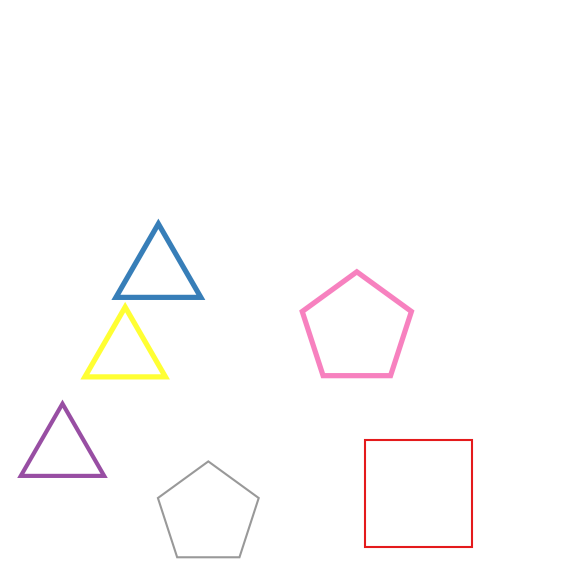[{"shape": "square", "thickness": 1, "radius": 0.47, "center": [0.725, 0.145]}, {"shape": "triangle", "thickness": 2.5, "radius": 0.42, "center": [0.274, 0.527]}, {"shape": "triangle", "thickness": 2, "radius": 0.42, "center": [0.108, 0.217]}, {"shape": "triangle", "thickness": 2.5, "radius": 0.4, "center": [0.217, 0.387]}, {"shape": "pentagon", "thickness": 2.5, "radius": 0.5, "center": [0.618, 0.429]}, {"shape": "pentagon", "thickness": 1, "radius": 0.46, "center": [0.361, 0.108]}]